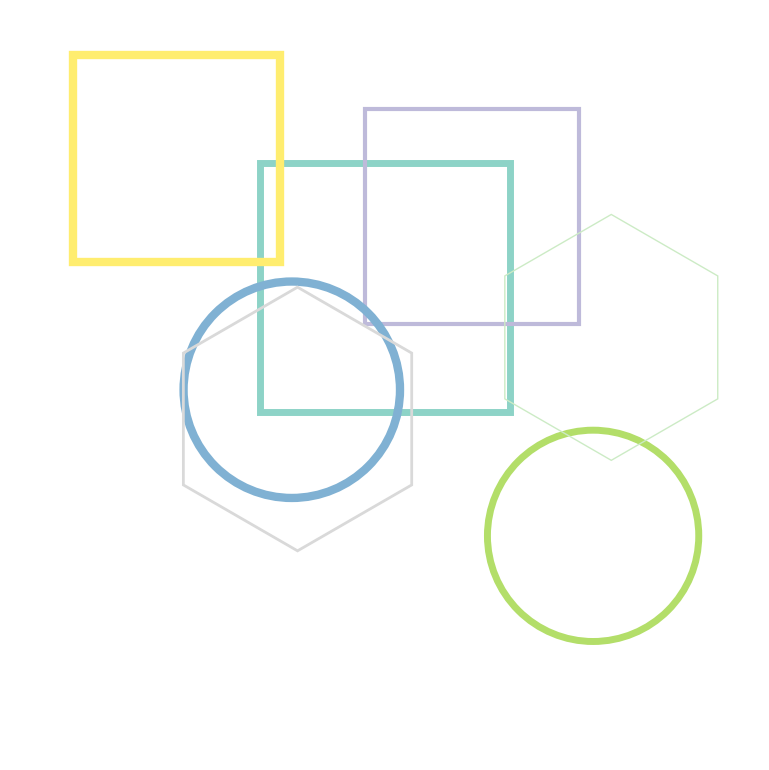[{"shape": "square", "thickness": 2.5, "radius": 0.81, "center": [0.5, 0.627]}, {"shape": "square", "thickness": 1.5, "radius": 0.7, "center": [0.613, 0.719]}, {"shape": "circle", "thickness": 3, "radius": 0.7, "center": [0.379, 0.494]}, {"shape": "circle", "thickness": 2.5, "radius": 0.69, "center": [0.77, 0.304]}, {"shape": "hexagon", "thickness": 1, "radius": 0.86, "center": [0.386, 0.456]}, {"shape": "hexagon", "thickness": 0.5, "radius": 0.8, "center": [0.794, 0.562]}, {"shape": "square", "thickness": 3, "radius": 0.67, "center": [0.229, 0.794]}]